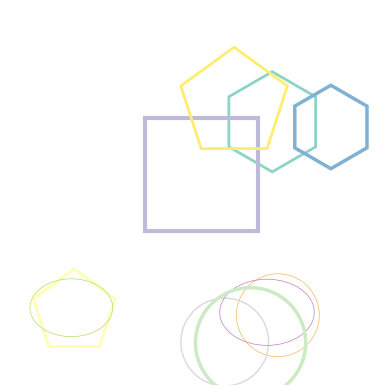[{"shape": "hexagon", "thickness": 2, "radius": 0.65, "center": [0.707, 0.684]}, {"shape": "pentagon", "thickness": 2, "radius": 0.56, "center": [0.193, 0.19]}, {"shape": "square", "thickness": 3, "radius": 0.73, "center": [0.523, 0.547]}, {"shape": "hexagon", "thickness": 2.5, "radius": 0.54, "center": [0.859, 0.67]}, {"shape": "circle", "thickness": 0.5, "radius": 0.54, "center": [0.722, 0.181]}, {"shape": "oval", "thickness": 0.5, "radius": 0.54, "center": [0.185, 0.201]}, {"shape": "circle", "thickness": 1, "radius": 0.57, "center": [0.584, 0.112]}, {"shape": "oval", "thickness": 0.5, "radius": 0.61, "center": [0.694, 0.189]}, {"shape": "circle", "thickness": 2.5, "radius": 0.72, "center": [0.651, 0.11]}, {"shape": "pentagon", "thickness": 2, "radius": 0.73, "center": [0.608, 0.732]}]